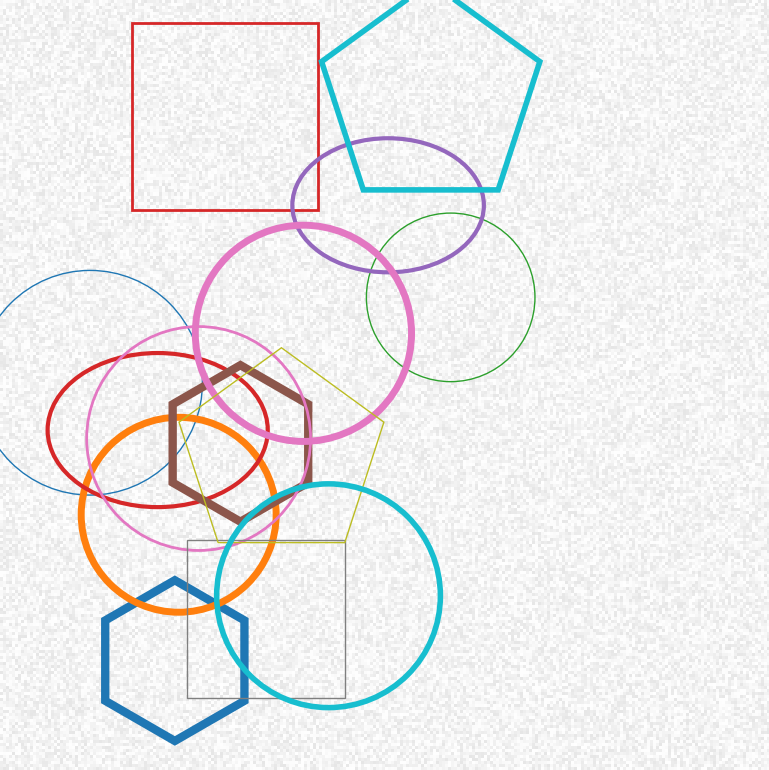[{"shape": "circle", "thickness": 0.5, "radius": 0.73, "center": [0.117, 0.503]}, {"shape": "hexagon", "thickness": 3, "radius": 0.52, "center": [0.227, 0.142]}, {"shape": "circle", "thickness": 2.5, "radius": 0.63, "center": [0.232, 0.331]}, {"shape": "circle", "thickness": 0.5, "radius": 0.55, "center": [0.585, 0.614]}, {"shape": "square", "thickness": 1, "radius": 0.61, "center": [0.292, 0.849]}, {"shape": "oval", "thickness": 1.5, "radius": 0.71, "center": [0.205, 0.441]}, {"shape": "oval", "thickness": 1.5, "radius": 0.62, "center": [0.504, 0.733]}, {"shape": "hexagon", "thickness": 3, "radius": 0.51, "center": [0.312, 0.424]}, {"shape": "circle", "thickness": 2.5, "radius": 0.7, "center": [0.394, 0.567]}, {"shape": "circle", "thickness": 1, "radius": 0.73, "center": [0.258, 0.431]}, {"shape": "square", "thickness": 0.5, "radius": 0.51, "center": [0.346, 0.196]}, {"shape": "pentagon", "thickness": 0.5, "radius": 0.7, "center": [0.366, 0.408]}, {"shape": "pentagon", "thickness": 2, "radius": 0.75, "center": [0.559, 0.874]}, {"shape": "circle", "thickness": 2, "radius": 0.73, "center": [0.427, 0.226]}]